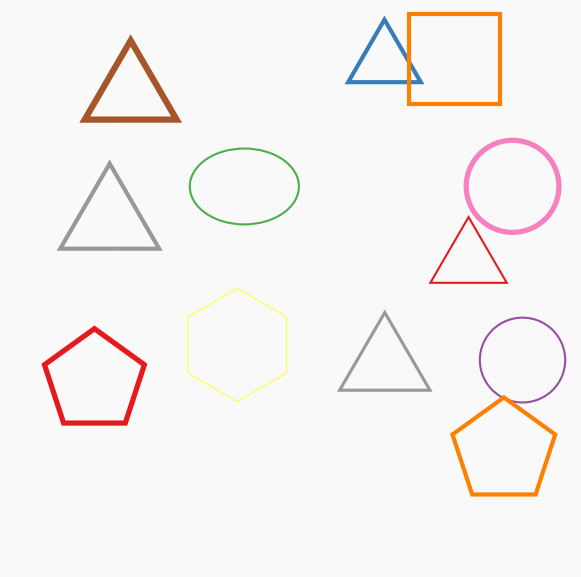[{"shape": "pentagon", "thickness": 2.5, "radius": 0.45, "center": [0.162, 0.34]}, {"shape": "triangle", "thickness": 1, "radius": 0.38, "center": [0.806, 0.547]}, {"shape": "triangle", "thickness": 2, "radius": 0.36, "center": [0.661, 0.893]}, {"shape": "oval", "thickness": 1, "radius": 0.47, "center": [0.42, 0.676]}, {"shape": "circle", "thickness": 1, "radius": 0.37, "center": [0.899, 0.376]}, {"shape": "pentagon", "thickness": 2, "radius": 0.46, "center": [0.867, 0.218]}, {"shape": "square", "thickness": 2, "radius": 0.39, "center": [0.782, 0.897]}, {"shape": "hexagon", "thickness": 0.5, "radius": 0.49, "center": [0.408, 0.402]}, {"shape": "triangle", "thickness": 3, "radius": 0.46, "center": [0.225, 0.838]}, {"shape": "circle", "thickness": 2.5, "radius": 0.4, "center": [0.882, 0.676]}, {"shape": "triangle", "thickness": 2, "radius": 0.49, "center": [0.189, 0.618]}, {"shape": "triangle", "thickness": 1.5, "radius": 0.45, "center": [0.662, 0.368]}]